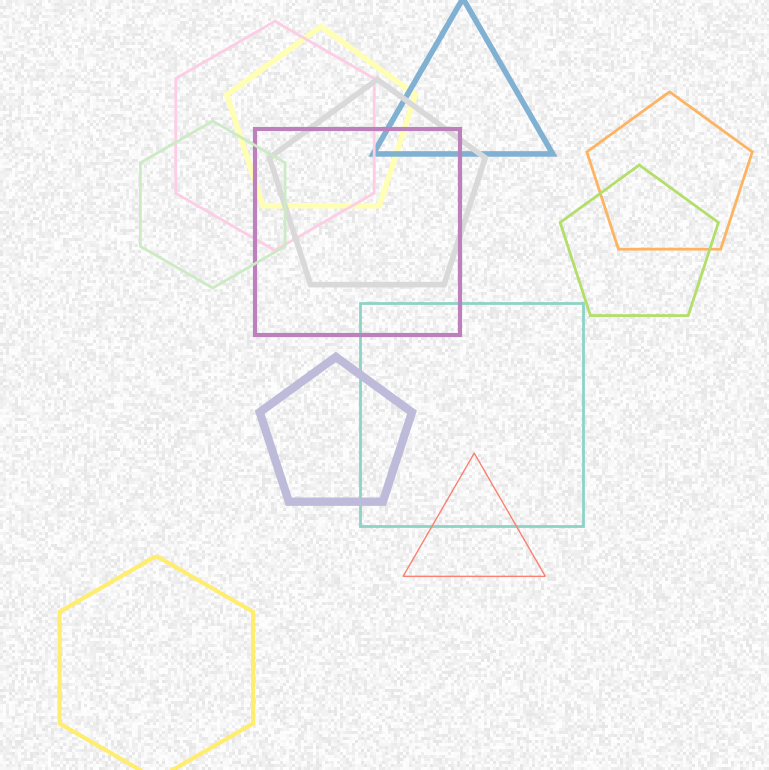[{"shape": "square", "thickness": 1, "radius": 0.72, "center": [0.612, 0.462]}, {"shape": "pentagon", "thickness": 2, "radius": 0.64, "center": [0.417, 0.837]}, {"shape": "pentagon", "thickness": 3, "radius": 0.52, "center": [0.436, 0.433]}, {"shape": "triangle", "thickness": 0.5, "radius": 0.53, "center": [0.616, 0.305]}, {"shape": "triangle", "thickness": 2, "radius": 0.67, "center": [0.601, 0.867]}, {"shape": "pentagon", "thickness": 1, "radius": 0.56, "center": [0.87, 0.768]}, {"shape": "pentagon", "thickness": 1, "radius": 0.54, "center": [0.83, 0.678]}, {"shape": "hexagon", "thickness": 1, "radius": 0.74, "center": [0.357, 0.824]}, {"shape": "pentagon", "thickness": 2, "radius": 0.74, "center": [0.49, 0.75]}, {"shape": "square", "thickness": 1.5, "radius": 0.67, "center": [0.464, 0.699]}, {"shape": "hexagon", "thickness": 1, "radius": 0.54, "center": [0.276, 0.734]}, {"shape": "hexagon", "thickness": 1.5, "radius": 0.73, "center": [0.203, 0.133]}]